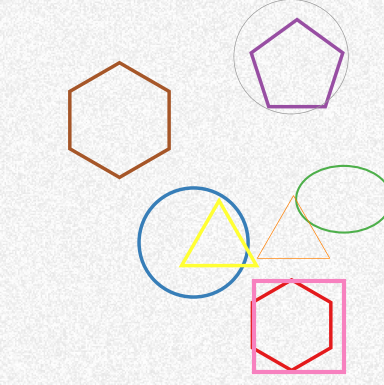[{"shape": "hexagon", "thickness": 2.5, "radius": 0.59, "center": [0.757, 0.155]}, {"shape": "circle", "thickness": 2.5, "radius": 0.71, "center": [0.503, 0.37]}, {"shape": "oval", "thickness": 1.5, "radius": 0.62, "center": [0.893, 0.483]}, {"shape": "pentagon", "thickness": 2.5, "radius": 0.62, "center": [0.771, 0.824]}, {"shape": "triangle", "thickness": 0.5, "radius": 0.54, "center": [0.762, 0.383]}, {"shape": "triangle", "thickness": 2.5, "radius": 0.56, "center": [0.569, 0.366]}, {"shape": "hexagon", "thickness": 2.5, "radius": 0.74, "center": [0.31, 0.688]}, {"shape": "square", "thickness": 3, "radius": 0.59, "center": [0.777, 0.152]}, {"shape": "circle", "thickness": 0.5, "radius": 0.74, "center": [0.756, 0.853]}]